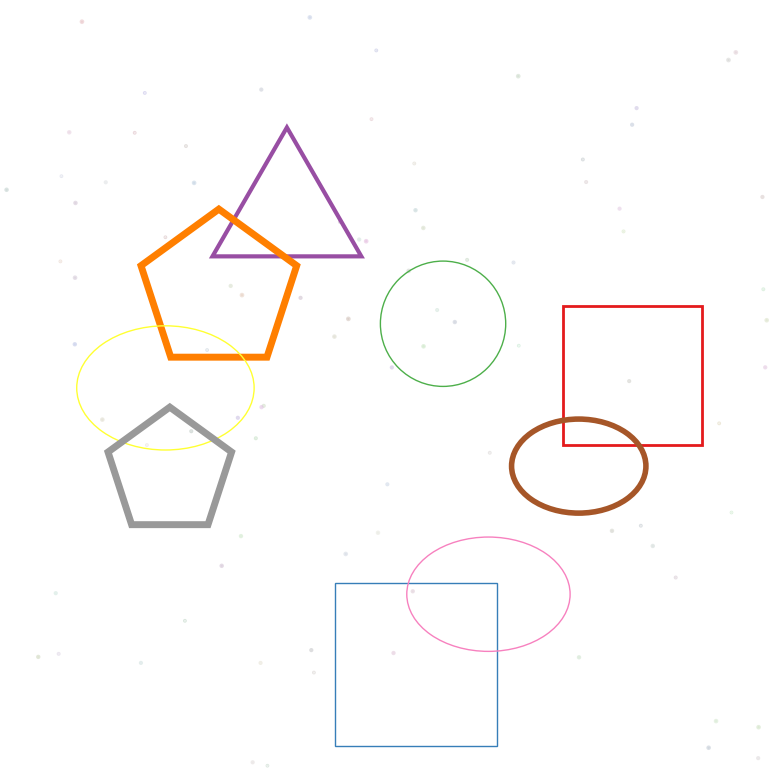[{"shape": "square", "thickness": 1, "radius": 0.45, "center": [0.821, 0.513]}, {"shape": "square", "thickness": 0.5, "radius": 0.53, "center": [0.54, 0.137]}, {"shape": "circle", "thickness": 0.5, "radius": 0.41, "center": [0.575, 0.58]}, {"shape": "triangle", "thickness": 1.5, "radius": 0.56, "center": [0.373, 0.723]}, {"shape": "pentagon", "thickness": 2.5, "radius": 0.53, "center": [0.284, 0.622]}, {"shape": "oval", "thickness": 0.5, "radius": 0.58, "center": [0.215, 0.496]}, {"shape": "oval", "thickness": 2, "radius": 0.44, "center": [0.752, 0.395]}, {"shape": "oval", "thickness": 0.5, "radius": 0.53, "center": [0.634, 0.228]}, {"shape": "pentagon", "thickness": 2.5, "radius": 0.42, "center": [0.221, 0.387]}]